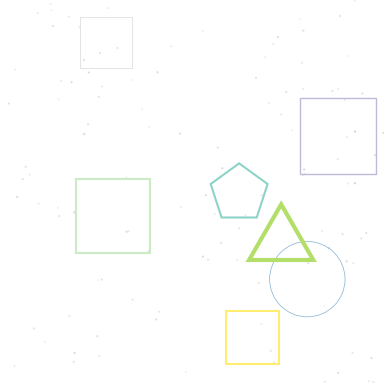[{"shape": "pentagon", "thickness": 1.5, "radius": 0.39, "center": [0.621, 0.498]}, {"shape": "square", "thickness": 1, "radius": 0.49, "center": [0.878, 0.647]}, {"shape": "circle", "thickness": 0.5, "radius": 0.49, "center": [0.798, 0.275]}, {"shape": "triangle", "thickness": 3, "radius": 0.48, "center": [0.73, 0.373]}, {"shape": "square", "thickness": 0.5, "radius": 0.34, "center": [0.276, 0.89]}, {"shape": "square", "thickness": 1.5, "radius": 0.48, "center": [0.293, 0.439]}, {"shape": "square", "thickness": 1.5, "radius": 0.34, "center": [0.656, 0.123]}]